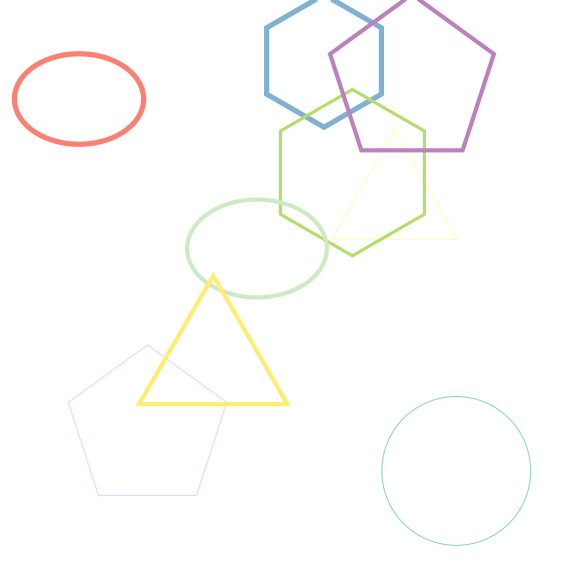[{"shape": "circle", "thickness": 0.5, "radius": 0.64, "center": [0.79, 0.184]}, {"shape": "triangle", "thickness": 0.5, "radius": 0.63, "center": [0.683, 0.647]}, {"shape": "oval", "thickness": 2.5, "radius": 0.56, "center": [0.137, 0.828]}, {"shape": "hexagon", "thickness": 2.5, "radius": 0.57, "center": [0.561, 0.894]}, {"shape": "hexagon", "thickness": 1.5, "radius": 0.72, "center": [0.61, 0.7]}, {"shape": "pentagon", "thickness": 0.5, "radius": 0.72, "center": [0.255, 0.258]}, {"shape": "pentagon", "thickness": 2, "radius": 0.75, "center": [0.713, 0.859]}, {"shape": "oval", "thickness": 2, "radius": 0.61, "center": [0.445, 0.569]}, {"shape": "triangle", "thickness": 2, "radius": 0.74, "center": [0.369, 0.373]}]